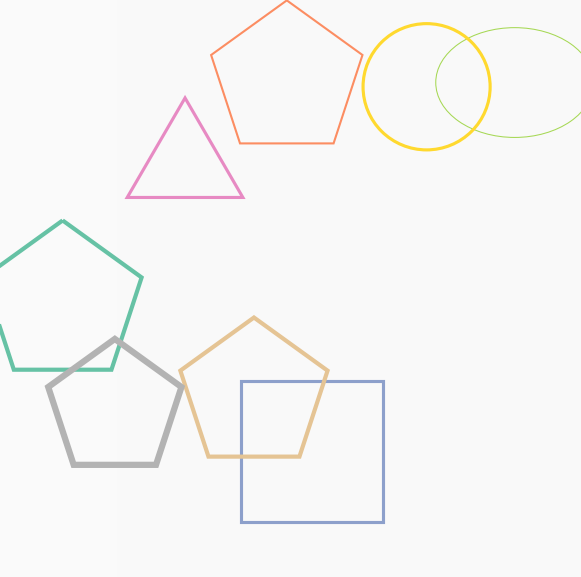[{"shape": "pentagon", "thickness": 2, "radius": 0.71, "center": [0.108, 0.475]}, {"shape": "pentagon", "thickness": 1, "radius": 0.68, "center": [0.493, 0.862]}, {"shape": "square", "thickness": 1.5, "radius": 0.61, "center": [0.537, 0.217]}, {"shape": "triangle", "thickness": 1.5, "radius": 0.57, "center": [0.318, 0.715]}, {"shape": "oval", "thickness": 0.5, "radius": 0.68, "center": [0.885, 0.856]}, {"shape": "circle", "thickness": 1.5, "radius": 0.55, "center": [0.734, 0.849]}, {"shape": "pentagon", "thickness": 2, "radius": 0.67, "center": [0.437, 0.316]}, {"shape": "pentagon", "thickness": 3, "radius": 0.6, "center": [0.198, 0.292]}]